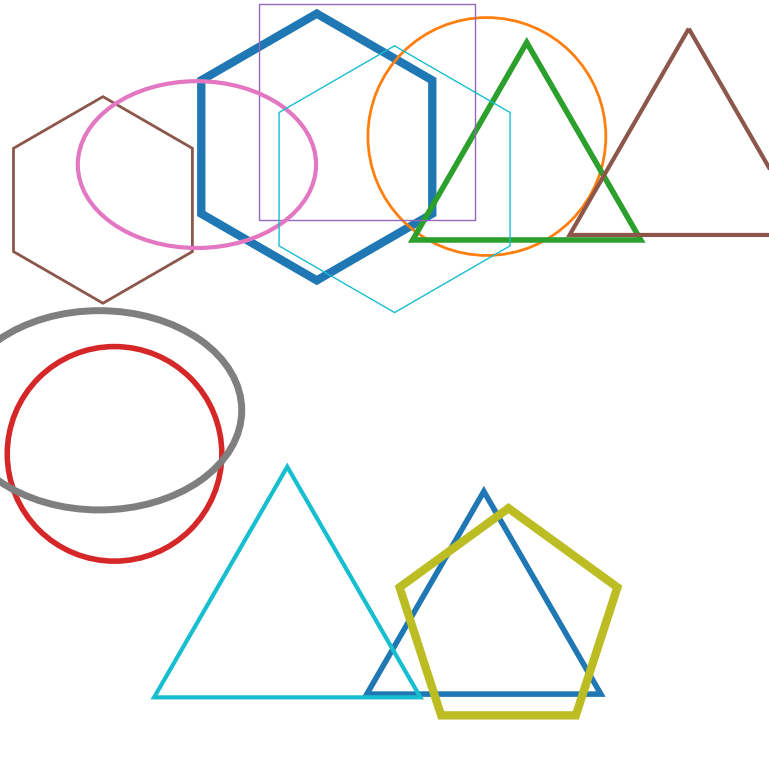[{"shape": "hexagon", "thickness": 3, "radius": 0.87, "center": [0.411, 0.809]}, {"shape": "triangle", "thickness": 2, "radius": 0.88, "center": [0.628, 0.186]}, {"shape": "circle", "thickness": 1, "radius": 0.77, "center": [0.632, 0.823]}, {"shape": "triangle", "thickness": 2, "radius": 0.86, "center": [0.684, 0.774]}, {"shape": "circle", "thickness": 2, "radius": 0.7, "center": [0.149, 0.411]}, {"shape": "square", "thickness": 0.5, "radius": 0.7, "center": [0.476, 0.855]}, {"shape": "triangle", "thickness": 1.5, "radius": 0.89, "center": [0.895, 0.784]}, {"shape": "hexagon", "thickness": 1, "radius": 0.67, "center": [0.134, 0.74]}, {"shape": "oval", "thickness": 1.5, "radius": 0.77, "center": [0.256, 0.786]}, {"shape": "oval", "thickness": 2.5, "radius": 0.92, "center": [0.129, 0.467]}, {"shape": "pentagon", "thickness": 3, "radius": 0.74, "center": [0.66, 0.191]}, {"shape": "triangle", "thickness": 1.5, "radius": 1.0, "center": [0.373, 0.194]}, {"shape": "hexagon", "thickness": 0.5, "radius": 0.87, "center": [0.512, 0.767]}]